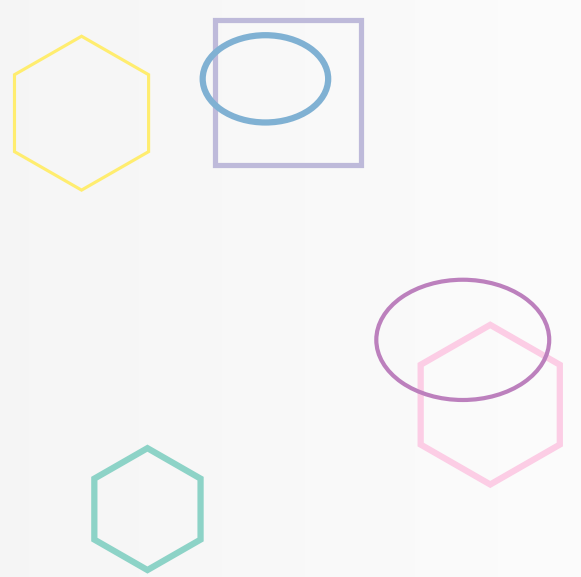[{"shape": "hexagon", "thickness": 3, "radius": 0.53, "center": [0.254, 0.118]}, {"shape": "square", "thickness": 2.5, "radius": 0.63, "center": [0.496, 0.839]}, {"shape": "oval", "thickness": 3, "radius": 0.54, "center": [0.457, 0.863]}, {"shape": "hexagon", "thickness": 3, "radius": 0.69, "center": [0.843, 0.298]}, {"shape": "oval", "thickness": 2, "radius": 0.74, "center": [0.796, 0.411]}, {"shape": "hexagon", "thickness": 1.5, "radius": 0.67, "center": [0.14, 0.803]}]